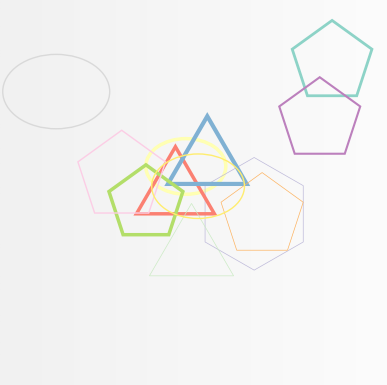[{"shape": "pentagon", "thickness": 2, "radius": 0.54, "center": [0.857, 0.839]}, {"shape": "oval", "thickness": 2.5, "radius": 0.52, "center": [0.479, 0.568]}, {"shape": "hexagon", "thickness": 0.5, "radius": 0.73, "center": [0.656, 0.445]}, {"shape": "triangle", "thickness": 2.5, "radius": 0.58, "center": [0.453, 0.503]}, {"shape": "triangle", "thickness": 3, "radius": 0.59, "center": [0.535, 0.581]}, {"shape": "pentagon", "thickness": 0.5, "radius": 0.56, "center": [0.676, 0.44]}, {"shape": "pentagon", "thickness": 2.5, "radius": 0.5, "center": [0.377, 0.472]}, {"shape": "pentagon", "thickness": 1, "radius": 0.59, "center": [0.314, 0.543]}, {"shape": "oval", "thickness": 1, "radius": 0.69, "center": [0.145, 0.762]}, {"shape": "pentagon", "thickness": 1.5, "radius": 0.55, "center": [0.825, 0.69]}, {"shape": "triangle", "thickness": 0.5, "radius": 0.63, "center": [0.494, 0.346]}, {"shape": "oval", "thickness": 1, "radius": 0.6, "center": [0.511, 0.516]}]